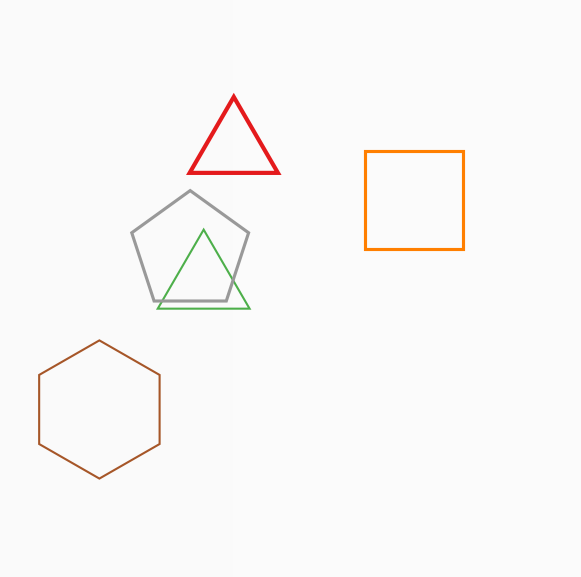[{"shape": "triangle", "thickness": 2, "radius": 0.44, "center": [0.402, 0.744]}, {"shape": "triangle", "thickness": 1, "radius": 0.46, "center": [0.35, 0.51]}, {"shape": "square", "thickness": 1.5, "radius": 0.42, "center": [0.713, 0.653]}, {"shape": "hexagon", "thickness": 1, "radius": 0.6, "center": [0.171, 0.29]}, {"shape": "pentagon", "thickness": 1.5, "radius": 0.53, "center": [0.327, 0.563]}]